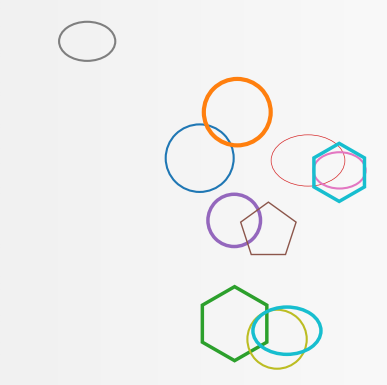[{"shape": "circle", "thickness": 1.5, "radius": 0.44, "center": [0.515, 0.589]}, {"shape": "circle", "thickness": 3, "radius": 0.43, "center": [0.612, 0.709]}, {"shape": "hexagon", "thickness": 2.5, "radius": 0.48, "center": [0.605, 0.159]}, {"shape": "oval", "thickness": 0.5, "radius": 0.48, "center": [0.795, 0.583]}, {"shape": "circle", "thickness": 2.5, "radius": 0.34, "center": [0.604, 0.428]}, {"shape": "pentagon", "thickness": 1, "radius": 0.38, "center": [0.693, 0.4]}, {"shape": "oval", "thickness": 1.5, "radius": 0.34, "center": [0.876, 0.557]}, {"shape": "oval", "thickness": 1.5, "radius": 0.36, "center": [0.225, 0.893]}, {"shape": "circle", "thickness": 1.5, "radius": 0.38, "center": [0.715, 0.119]}, {"shape": "hexagon", "thickness": 2.5, "radius": 0.38, "center": [0.875, 0.552]}, {"shape": "oval", "thickness": 2.5, "radius": 0.44, "center": [0.74, 0.141]}]